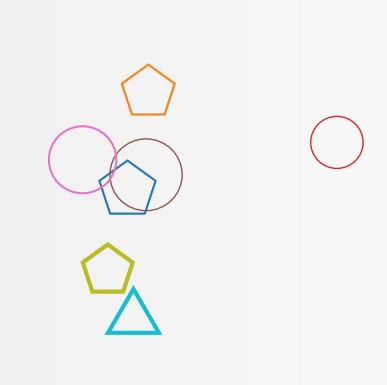[{"shape": "pentagon", "thickness": 1.5, "radius": 0.38, "center": [0.329, 0.507]}, {"shape": "pentagon", "thickness": 1.5, "radius": 0.36, "center": [0.383, 0.761]}, {"shape": "circle", "thickness": 1, "radius": 0.34, "center": [0.869, 0.63]}, {"shape": "circle", "thickness": 1, "radius": 0.47, "center": [0.377, 0.546]}, {"shape": "circle", "thickness": 1.5, "radius": 0.44, "center": [0.213, 0.585]}, {"shape": "pentagon", "thickness": 3, "radius": 0.34, "center": [0.278, 0.297]}, {"shape": "triangle", "thickness": 3, "radius": 0.38, "center": [0.344, 0.173]}]